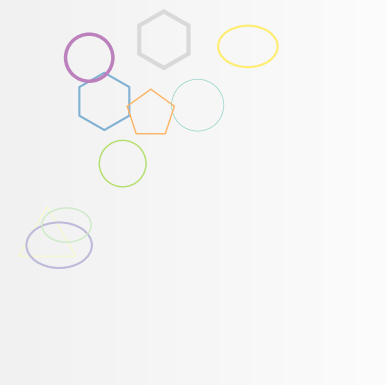[{"shape": "circle", "thickness": 0.5, "radius": 0.34, "center": [0.51, 0.727]}, {"shape": "triangle", "thickness": 0.5, "radius": 0.43, "center": [0.122, 0.378]}, {"shape": "oval", "thickness": 1.5, "radius": 0.42, "center": [0.153, 0.363]}, {"shape": "hexagon", "thickness": 1.5, "radius": 0.37, "center": [0.269, 0.737]}, {"shape": "pentagon", "thickness": 1, "radius": 0.32, "center": [0.389, 0.704]}, {"shape": "circle", "thickness": 1, "radius": 0.3, "center": [0.317, 0.575]}, {"shape": "hexagon", "thickness": 3, "radius": 0.37, "center": [0.423, 0.897]}, {"shape": "circle", "thickness": 2.5, "radius": 0.31, "center": [0.23, 0.85]}, {"shape": "oval", "thickness": 1, "radius": 0.32, "center": [0.172, 0.415]}, {"shape": "oval", "thickness": 1.5, "radius": 0.38, "center": [0.64, 0.879]}]